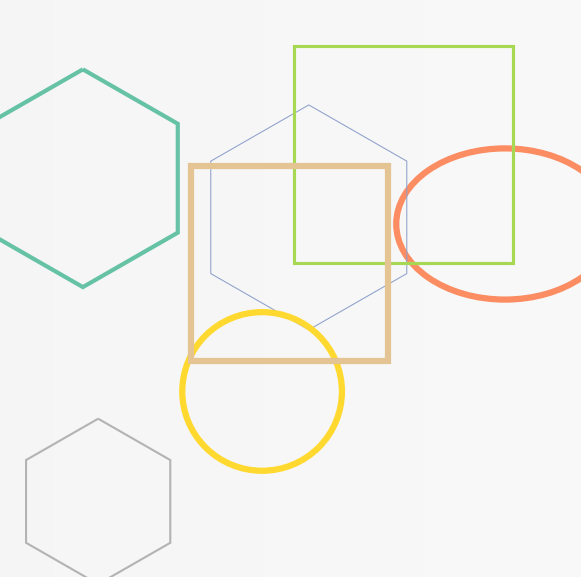[{"shape": "hexagon", "thickness": 2, "radius": 0.94, "center": [0.143, 0.691]}, {"shape": "oval", "thickness": 3, "radius": 0.93, "center": [0.869, 0.611]}, {"shape": "hexagon", "thickness": 0.5, "radius": 0.97, "center": [0.531, 0.623]}, {"shape": "square", "thickness": 1.5, "radius": 0.94, "center": [0.694, 0.732]}, {"shape": "circle", "thickness": 3, "radius": 0.69, "center": [0.451, 0.321]}, {"shape": "square", "thickness": 3, "radius": 0.85, "center": [0.498, 0.543]}, {"shape": "hexagon", "thickness": 1, "radius": 0.72, "center": [0.169, 0.131]}]